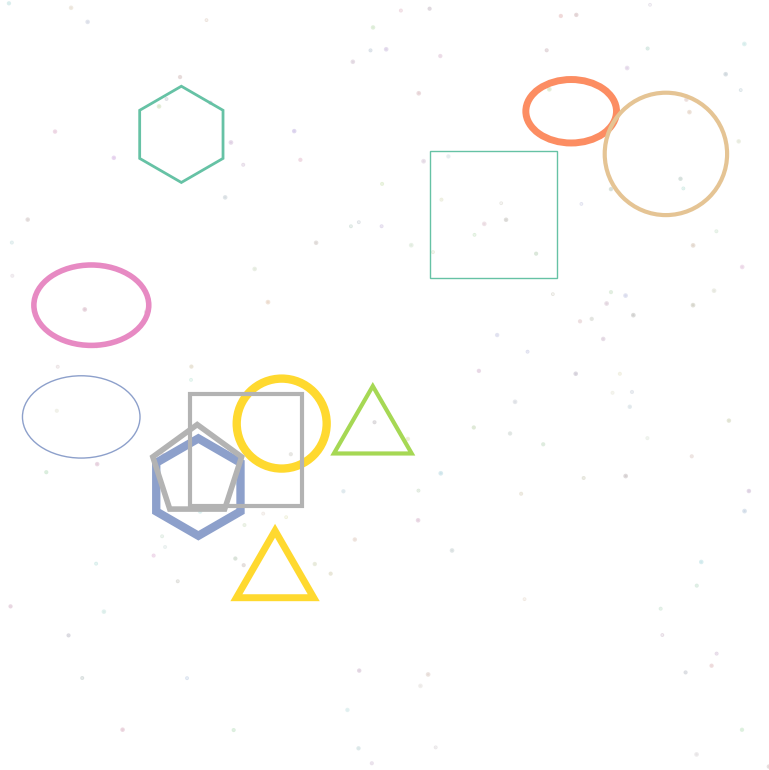[{"shape": "hexagon", "thickness": 1, "radius": 0.31, "center": [0.236, 0.826]}, {"shape": "square", "thickness": 0.5, "radius": 0.41, "center": [0.641, 0.721]}, {"shape": "oval", "thickness": 2.5, "radius": 0.29, "center": [0.742, 0.856]}, {"shape": "oval", "thickness": 0.5, "radius": 0.38, "center": [0.106, 0.459]}, {"shape": "hexagon", "thickness": 3, "radius": 0.32, "center": [0.258, 0.367]}, {"shape": "oval", "thickness": 2, "radius": 0.37, "center": [0.119, 0.604]}, {"shape": "triangle", "thickness": 1.5, "radius": 0.29, "center": [0.484, 0.44]}, {"shape": "circle", "thickness": 3, "radius": 0.29, "center": [0.366, 0.45]}, {"shape": "triangle", "thickness": 2.5, "radius": 0.29, "center": [0.357, 0.253]}, {"shape": "circle", "thickness": 1.5, "radius": 0.4, "center": [0.865, 0.8]}, {"shape": "square", "thickness": 1.5, "radius": 0.36, "center": [0.32, 0.416]}, {"shape": "pentagon", "thickness": 2, "radius": 0.3, "center": [0.256, 0.388]}]